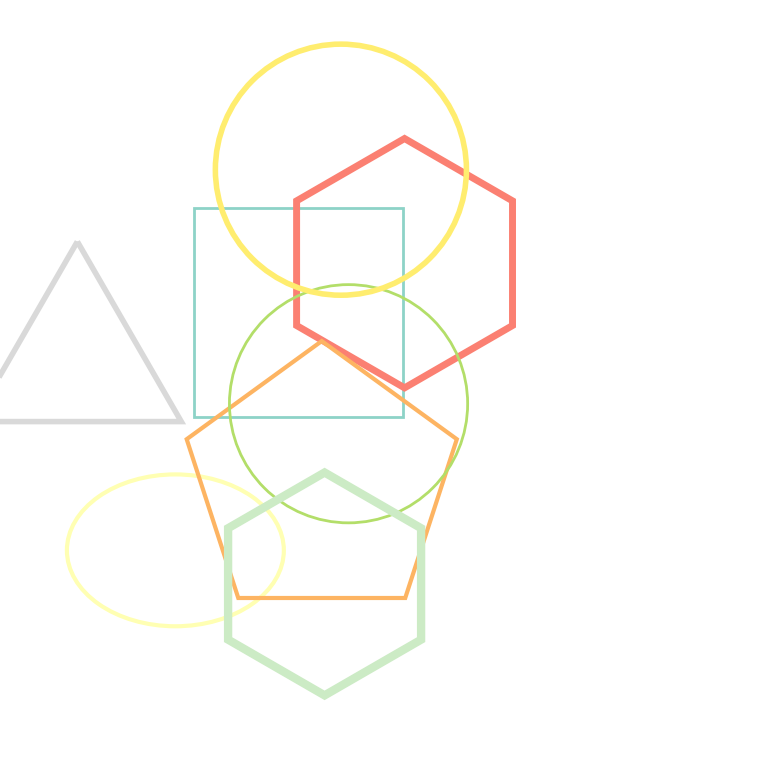[{"shape": "square", "thickness": 1, "radius": 0.68, "center": [0.388, 0.594]}, {"shape": "oval", "thickness": 1.5, "radius": 0.7, "center": [0.228, 0.285]}, {"shape": "hexagon", "thickness": 2.5, "radius": 0.81, "center": [0.525, 0.658]}, {"shape": "pentagon", "thickness": 1.5, "radius": 0.92, "center": [0.418, 0.373]}, {"shape": "circle", "thickness": 1, "radius": 0.77, "center": [0.453, 0.476]}, {"shape": "triangle", "thickness": 2, "radius": 0.78, "center": [0.1, 0.53]}, {"shape": "hexagon", "thickness": 3, "radius": 0.72, "center": [0.422, 0.242]}, {"shape": "circle", "thickness": 2, "radius": 0.82, "center": [0.443, 0.78]}]